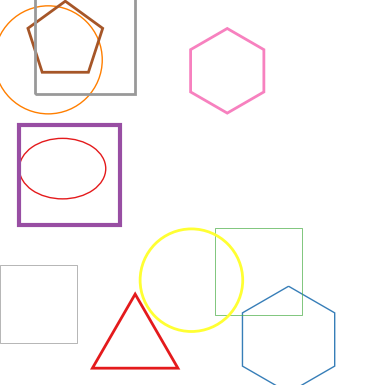[{"shape": "triangle", "thickness": 2, "radius": 0.64, "center": [0.351, 0.108]}, {"shape": "oval", "thickness": 1, "radius": 0.56, "center": [0.162, 0.562]}, {"shape": "hexagon", "thickness": 1, "radius": 0.69, "center": [0.75, 0.118]}, {"shape": "square", "thickness": 0.5, "radius": 0.56, "center": [0.671, 0.295]}, {"shape": "square", "thickness": 3, "radius": 0.65, "center": [0.181, 0.544]}, {"shape": "circle", "thickness": 1, "radius": 0.7, "center": [0.125, 0.845]}, {"shape": "circle", "thickness": 2, "radius": 0.67, "center": [0.497, 0.272]}, {"shape": "pentagon", "thickness": 2, "radius": 0.51, "center": [0.17, 0.895]}, {"shape": "hexagon", "thickness": 2, "radius": 0.55, "center": [0.59, 0.816]}, {"shape": "square", "thickness": 2, "radius": 0.65, "center": [0.221, 0.887]}, {"shape": "square", "thickness": 0.5, "radius": 0.51, "center": [0.1, 0.211]}]